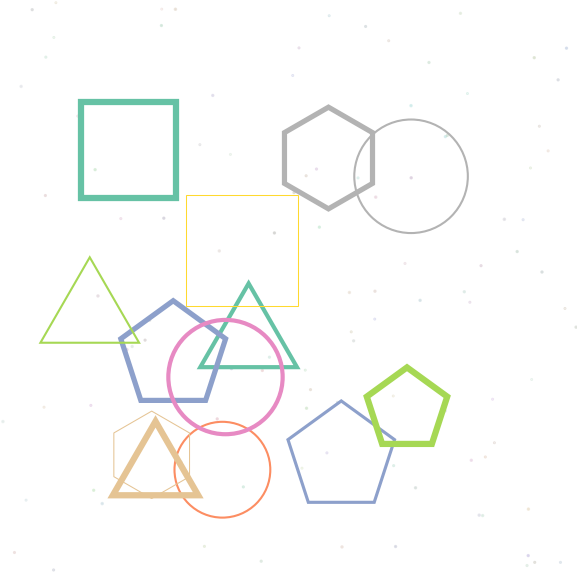[{"shape": "triangle", "thickness": 2, "radius": 0.48, "center": [0.431, 0.412]}, {"shape": "square", "thickness": 3, "radius": 0.41, "center": [0.223, 0.739]}, {"shape": "circle", "thickness": 1, "radius": 0.41, "center": [0.385, 0.186]}, {"shape": "pentagon", "thickness": 2.5, "radius": 0.48, "center": [0.3, 0.383]}, {"shape": "pentagon", "thickness": 1.5, "radius": 0.49, "center": [0.591, 0.208]}, {"shape": "circle", "thickness": 2, "radius": 0.49, "center": [0.39, 0.346]}, {"shape": "triangle", "thickness": 1, "radius": 0.49, "center": [0.155, 0.455]}, {"shape": "pentagon", "thickness": 3, "radius": 0.37, "center": [0.705, 0.29]}, {"shape": "square", "thickness": 0.5, "radius": 0.48, "center": [0.419, 0.565]}, {"shape": "triangle", "thickness": 3, "radius": 0.43, "center": [0.269, 0.184]}, {"shape": "hexagon", "thickness": 0.5, "radius": 0.38, "center": [0.263, 0.212]}, {"shape": "circle", "thickness": 1, "radius": 0.49, "center": [0.712, 0.694]}, {"shape": "hexagon", "thickness": 2.5, "radius": 0.44, "center": [0.569, 0.726]}]